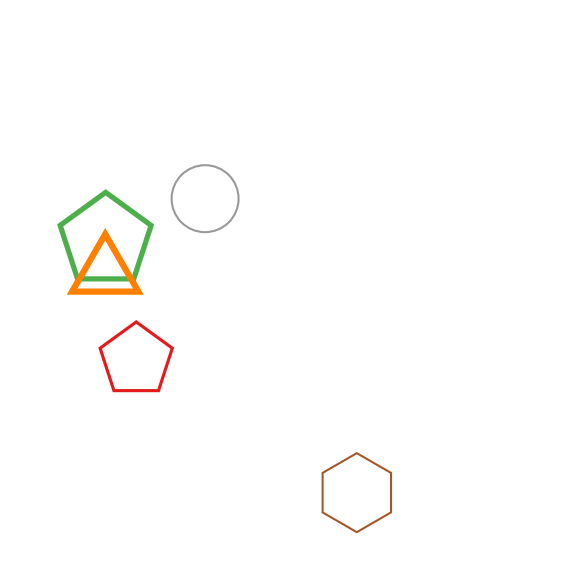[{"shape": "pentagon", "thickness": 1.5, "radius": 0.33, "center": [0.236, 0.376]}, {"shape": "pentagon", "thickness": 2.5, "radius": 0.41, "center": [0.183, 0.583]}, {"shape": "triangle", "thickness": 3, "radius": 0.33, "center": [0.182, 0.527]}, {"shape": "hexagon", "thickness": 1, "radius": 0.34, "center": [0.618, 0.146]}, {"shape": "circle", "thickness": 1, "radius": 0.29, "center": [0.355, 0.655]}]